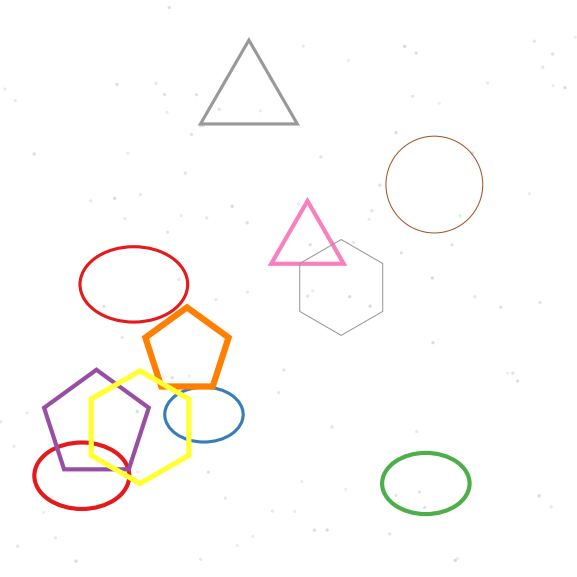[{"shape": "oval", "thickness": 2, "radius": 0.41, "center": [0.142, 0.175]}, {"shape": "oval", "thickness": 1.5, "radius": 0.47, "center": [0.232, 0.507]}, {"shape": "oval", "thickness": 1.5, "radius": 0.34, "center": [0.353, 0.281]}, {"shape": "oval", "thickness": 2, "radius": 0.38, "center": [0.737, 0.162]}, {"shape": "pentagon", "thickness": 2, "radius": 0.48, "center": [0.167, 0.264]}, {"shape": "pentagon", "thickness": 3, "radius": 0.38, "center": [0.324, 0.391]}, {"shape": "hexagon", "thickness": 2.5, "radius": 0.49, "center": [0.243, 0.259]}, {"shape": "circle", "thickness": 0.5, "radius": 0.42, "center": [0.752, 0.68]}, {"shape": "triangle", "thickness": 2, "radius": 0.36, "center": [0.532, 0.579]}, {"shape": "triangle", "thickness": 1.5, "radius": 0.48, "center": [0.431, 0.833]}, {"shape": "hexagon", "thickness": 0.5, "radius": 0.41, "center": [0.591, 0.501]}]